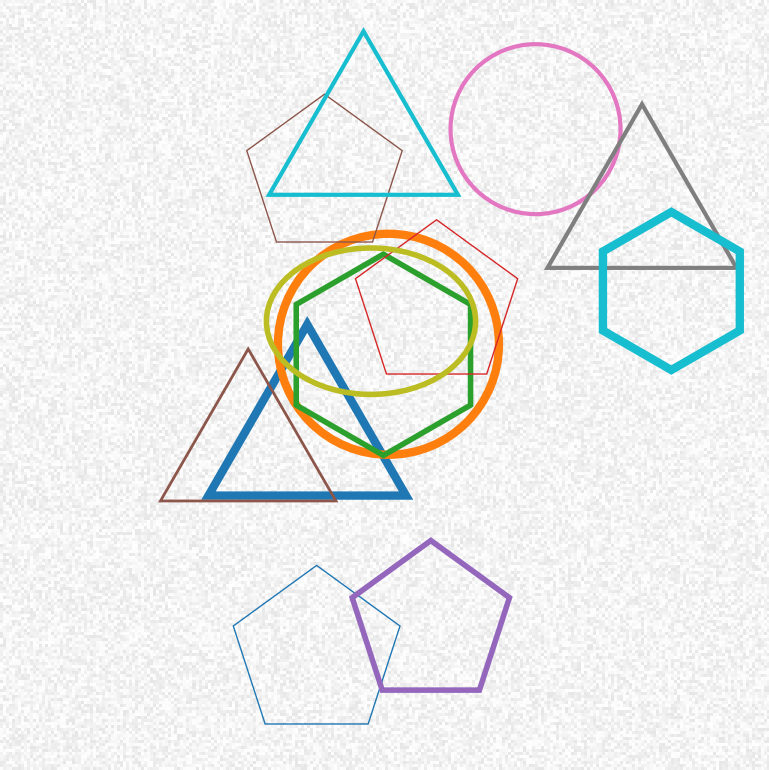[{"shape": "pentagon", "thickness": 0.5, "radius": 0.57, "center": [0.411, 0.152]}, {"shape": "triangle", "thickness": 3, "radius": 0.74, "center": [0.399, 0.43]}, {"shape": "circle", "thickness": 3, "radius": 0.72, "center": [0.504, 0.553]}, {"shape": "hexagon", "thickness": 2, "radius": 0.65, "center": [0.498, 0.539]}, {"shape": "pentagon", "thickness": 0.5, "radius": 0.55, "center": [0.567, 0.604]}, {"shape": "pentagon", "thickness": 2, "radius": 0.54, "center": [0.56, 0.191]}, {"shape": "pentagon", "thickness": 0.5, "radius": 0.53, "center": [0.421, 0.772]}, {"shape": "triangle", "thickness": 1, "radius": 0.66, "center": [0.322, 0.415]}, {"shape": "circle", "thickness": 1.5, "radius": 0.55, "center": [0.695, 0.832]}, {"shape": "triangle", "thickness": 1.5, "radius": 0.71, "center": [0.834, 0.723]}, {"shape": "oval", "thickness": 2, "radius": 0.68, "center": [0.482, 0.583]}, {"shape": "triangle", "thickness": 1.5, "radius": 0.71, "center": [0.472, 0.818]}, {"shape": "hexagon", "thickness": 3, "radius": 0.51, "center": [0.872, 0.622]}]